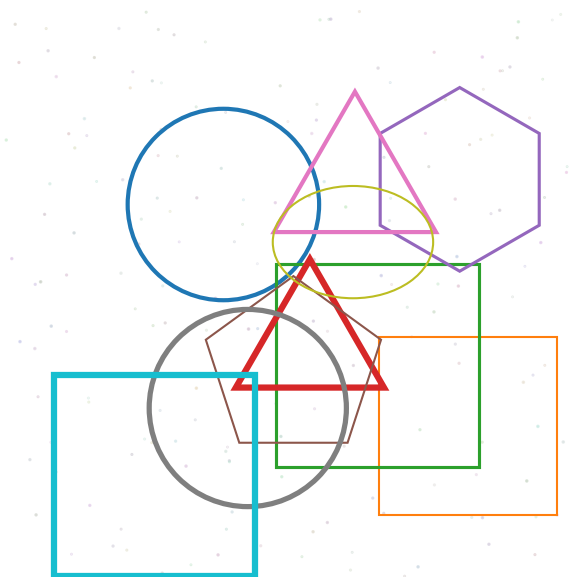[{"shape": "circle", "thickness": 2, "radius": 0.83, "center": [0.387, 0.645]}, {"shape": "square", "thickness": 1, "radius": 0.77, "center": [0.811, 0.261]}, {"shape": "square", "thickness": 1.5, "radius": 0.88, "center": [0.653, 0.366]}, {"shape": "triangle", "thickness": 3, "radius": 0.74, "center": [0.537, 0.402]}, {"shape": "hexagon", "thickness": 1.5, "radius": 0.8, "center": [0.796, 0.689]}, {"shape": "pentagon", "thickness": 1, "radius": 0.8, "center": [0.508, 0.362]}, {"shape": "triangle", "thickness": 2, "radius": 0.81, "center": [0.615, 0.678]}, {"shape": "circle", "thickness": 2.5, "radius": 0.85, "center": [0.429, 0.293]}, {"shape": "oval", "thickness": 1, "radius": 0.69, "center": [0.611, 0.58]}, {"shape": "square", "thickness": 3, "radius": 0.87, "center": [0.267, 0.176]}]